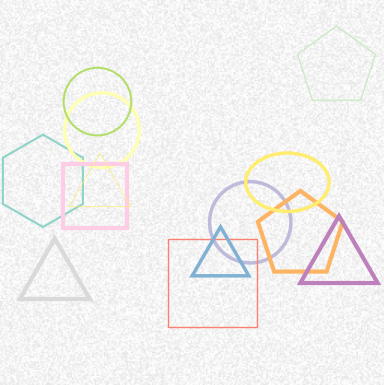[{"shape": "hexagon", "thickness": 1.5, "radius": 0.6, "center": [0.111, 0.53]}, {"shape": "circle", "thickness": 2.5, "radius": 0.48, "center": [0.265, 0.662]}, {"shape": "circle", "thickness": 2.5, "radius": 0.53, "center": [0.65, 0.423]}, {"shape": "square", "thickness": 1, "radius": 0.57, "center": [0.552, 0.265]}, {"shape": "triangle", "thickness": 2.5, "radius": 0.42, "center": [0.573, 0.326]}, {"shape": "pentagon", "thickness": 3, "radius": 0.58, "center": [0.78, 0.388]}, {"shape": "circle", "thickness": 1.5, "radius": 0.44, "center": [0.253, 0.736]}, {"shape": "square", "thickness": 3, "radius": 0.41, "center": [0.247, 0.491]}, {"shape": "triangle", "thickness": 3, "radius": 0.52, "center": [0.142, 0.276]}, {"shape": "triangle", "thickness": 3, "radius": 0.58, "center": [0.88, 0.323]}, {"shape": "pentagon", "thickness": 1, "radius": 0.53, "center": [0.874, 0.826]}, {"shape": "triangle", "thickness": 0.5, "radius": 0.46, "center": [0.26, 0.509]}, {"shape": "oval", "thickness": 2.5, "radius": 0.54, "center": [0.747, 0.527]}]